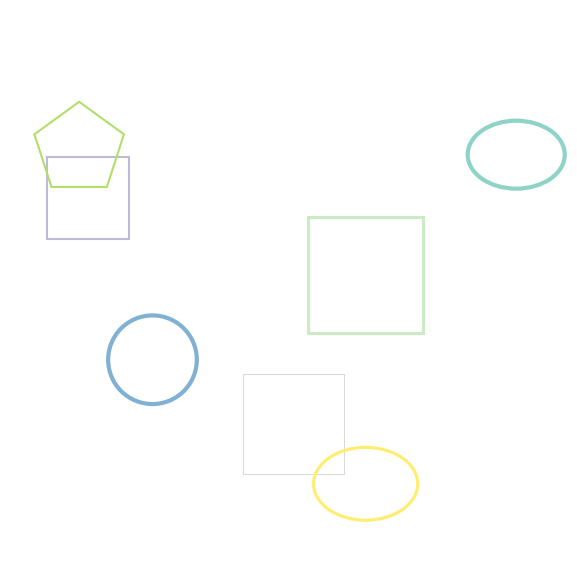[{"shape": "oval", "thickness": 2, "radius": 0.42, "center": [0.894, 0.731]}, {"shape": "square", "thickness": 1, "radius": 0.36, "center": [0.153, 0.656]}, {"shape": "circle", "thickness": 2, "radius": 0.38, "center": [0.264, 0.376]}, {"shape": "pentagon", "thickness": 1, "radius": 0.41, "center": [0.137, 0.741]}, {"shape": "square", "thickness": 0.5, "radius": 0.43, "center": [0.508, 0.265]}, {"shape": "square", "thickness": 1.5, "radius": 0.5, "center": [0.633, 0.523]}, {"shape": "oval", "thickness": 1.5, "radius": 0.45, "center": [0.633, 0.161]}]